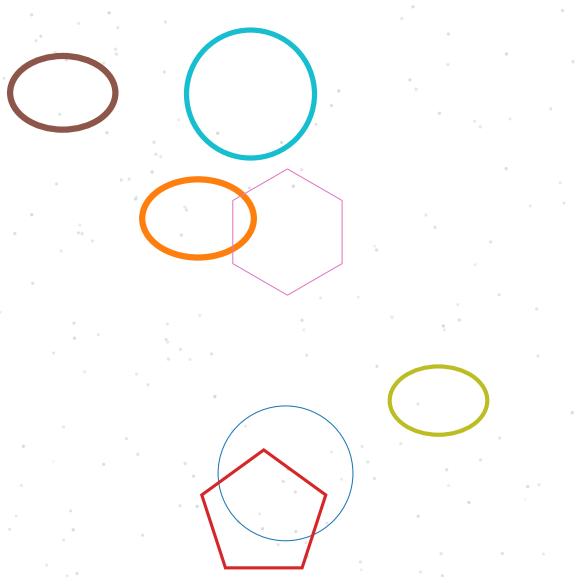[{"shape": "circle", "thickness": 0.5, "radius": 0.58, "center": [0.494, 0.179]}, {"shape": "oval", "thickness": 3, "radius": 0.48, "center": [0.343, 0.621]}, {"shape": "pentagon", "thickness": 1.5, "radius": 0.56, "center": [0.457, 0.107]}, {"shape": "oval", "thickness": 3, "radius": 0.46, "center": [0.109, 0.838]}, {"shape": "hexagon", "thickness": 0.5, "radius": 0.55, "center": [0.498, 0.597]}, {"shape": "oval", "thickness": 2, "radius": 0.42, "center": [0.759, 0.305]}, {"shape": "circle", "thickness": 2.5, "radius": 0.55, "center": [0.434, 0.836]}]